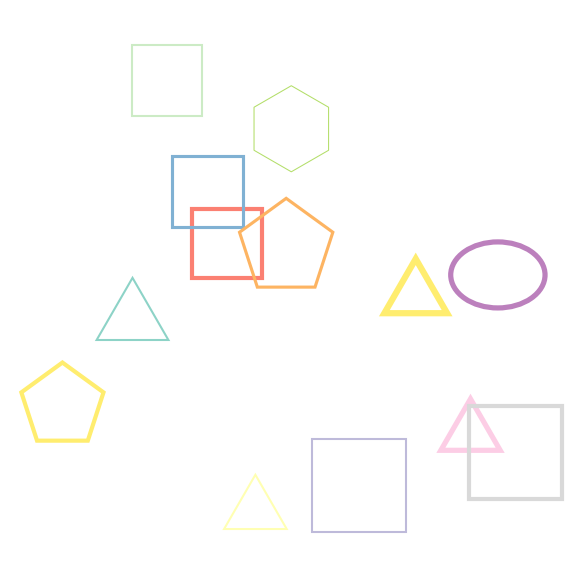[{"shape": "triangle", "thickness": 1, "radius": 0.36, "center": [0.229, 0.446]}, {"shape": "triangle", "thickness": 1, "radius": 0.31, "center": [0.442, 0.114]}, {"shape": "square", "thickness": 1, "radius": 0.4, "center": [0.622, 0.159]}, {"shape": "square", "thickness": 2, "radius": 0.3, "center": [0.394, 0.578]}, {"shape": "square", "thickness": 1.5, "radius": 0.3, "center": [0.359, 0.667]}, {"shape": "pentagon", "thickness": 1.5, "radius": 0.42, "center": [0.496, 0.571]}, {"shape": "hexagon", "thickness": 0.5, "radius": 0.37, "center": [0.504, 0.776]}, {"shape": "triangle", "thickness": 2.5, "radius": 0.3, "center": [0.815, 0.249]}, {"shape": "square", "thickness": 2, "radius": 0.4, "center": [0.892, 0.216]}, {"shape": "oval", "thickness": 2.5, "radius": 0.41, "center": [0.862, 0.523]}, {"shape": "square", "thickness": 1, "radius": 0.3, "center": [0.289, 0.86]}, {"shape": "pentagon", "thickness": 2, "radius": 0.37, "center": [0.108, 0.297]}, {"shape": "triangle", "thickness": 3, "radius": 0.31, "center": [0.72, 0.488]}]